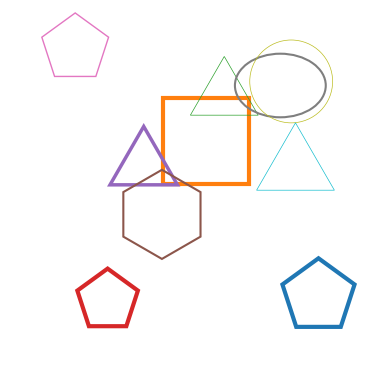[{"shape": "pentagon", "thickness": 3, "radius": 0.49, "center": [0.827, 0.231]}, {"shape": "square", "thickness": 3, "radius": 0.56, "center": [0.535, 0.635]}, {"shape": "triangle", "thickness": 0.5, "radius": 0.51, "center": [0.583, 0.752]}, {"shape": "pentagon", "thickness": 3, "radius": 0.41, "center": [0.28, 0.22]}, {"shape": "triangle", "thickness": 2.5, "radius": 0.51, "center": [0.373, 0.57]}, {"shape": "hexagon", "thickness": 1.5, "radius": 0.58, "center": [0.421, 0.443]}, {"shape": "pentagon", "thickness": 1, "radius": 0.46, "center": [0.195, 0.875]}, {"shape": "oval", "thickness": 1.5, "radius": 0.59, "center": [0.728, 0.778]}, {"shape": "circle", "thickness": 0.5, "radius": 0.54, "center": [0.756, 0.788]}, {"shape": "triangle", "thickness": 0.5, "radius": 0.58, "center": [0.768, 0.564]}]